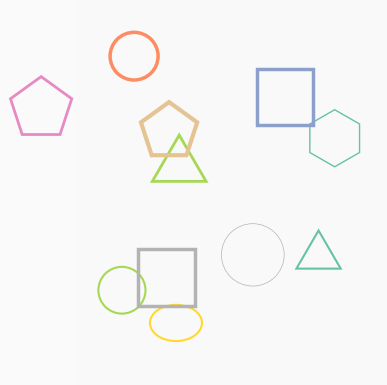[{"shape": "triangle", "thickness": 1.5, "radius": 0.33, "center": [0.822, 0.335]}, {"shape": "hexagon", "thickness": 1, "radius": 0.37, "center": [0.864, 0.641]}, {"shape": "circle", "thickness": 2.5, "radius": 0.31, "center": [0.346, 0.854]}, {"shape": "square", "thickness": 2.5, "radius": 0.36, "center": [0.735, 0.747]}, {"shape": "pentagon", "thickness": 2, "radius": 0.42, "center": [0.106, 0.718]}, {"shape": "circle", "thickness": 1.5, "radius": 0.3, "center": [0.315, 0.246]}, {"shape": "triangle", "thickness": 2, "radius": 0.4, "center": [0.462, 0.569]}, {"shape": "oval", "thickness": 1.5, "radius": 0.34, "center": [0.454, 0.161]}, {"shape": "pentagon", "thickness": 3, "radius": 0.38, "center": [0.436, 0.659]}, {"shape": "circle", "thickness": 0.5, "radius": 0.41, "center": [0.652, 0.338]}, {"shape": "square", "thickness": 2.5, "radius": 0.37, "center": [0.43, 0.279]}]